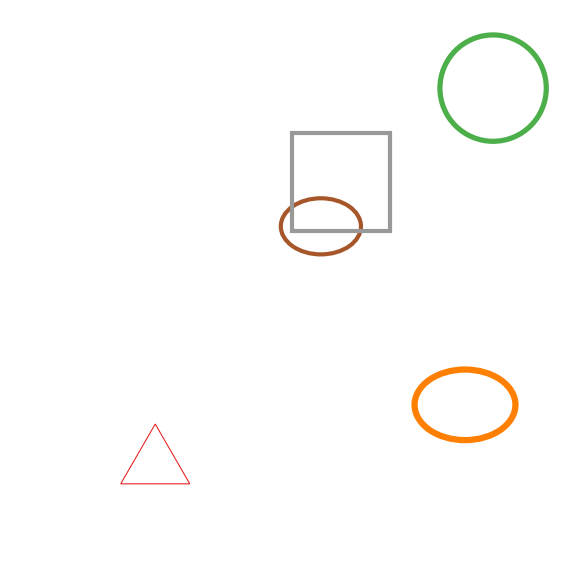[{"shape": "triangle", "thickness": 0.5, "radius": 0.35, "center": [0.269, 0.196]}, {"shape": "circle", "thickness": 2.5, "radius": 0.46, "center": [0.854, 0.847]}, {"shape": "oval", "thickness": 3, "radius": 0.44, "center": [0.805, 0.298]}, {"shape": "oval", "thickness": 2, "radius": 0.35, "center": [0.556, 0.607]}, {"shape": "square", "thickness": 2, "radius": 0.42, "center": [0.591, 0.685]}]